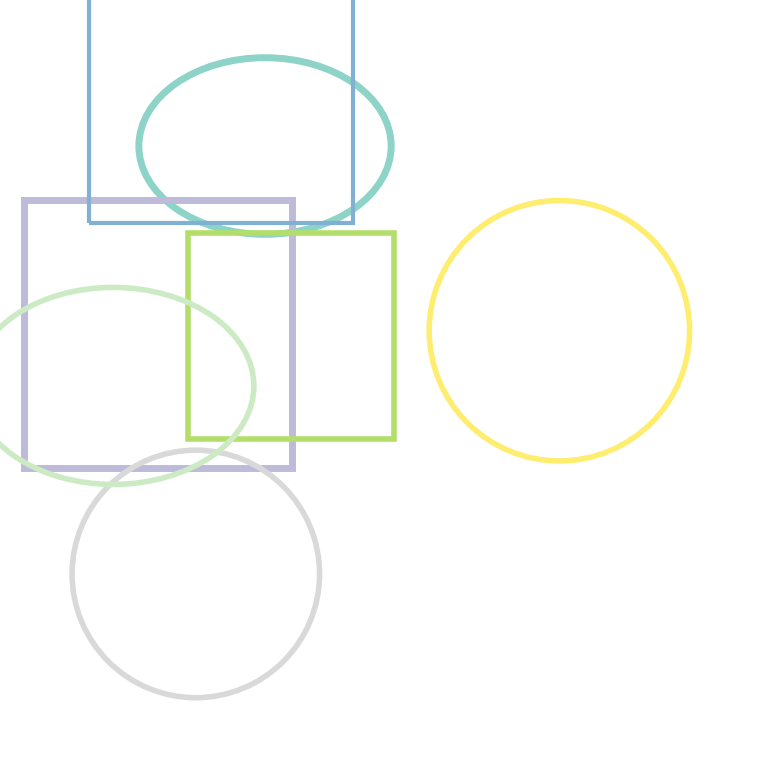[{"shape": "oval", "thickness": 2.5, "radius": 0.82, "center": [0.344, 0.81]}, {"shape": "square", "thickness": 2.5, "radius": 0.87, "center": [0.205, 0.567]}, {"shape": "square", "thickness": 1.5, "radius": 0.86, "center": [0.287, 0.882]}, {"shape": "square", "thickness": 2, "radius": 0.67, "center": [0.378, 0.563]}, {"shape": "circle", "thickness": 2, "radius": 0.8, "center": [0.254, 0.255]}, {"shape": "oval", "thickness": 2, "radius": 0.91, "center": [0.147, 0.499]}, {"shape": "circle", "thickness": 2, "radius": 0.85, "center": [0.726, 0.571]}]